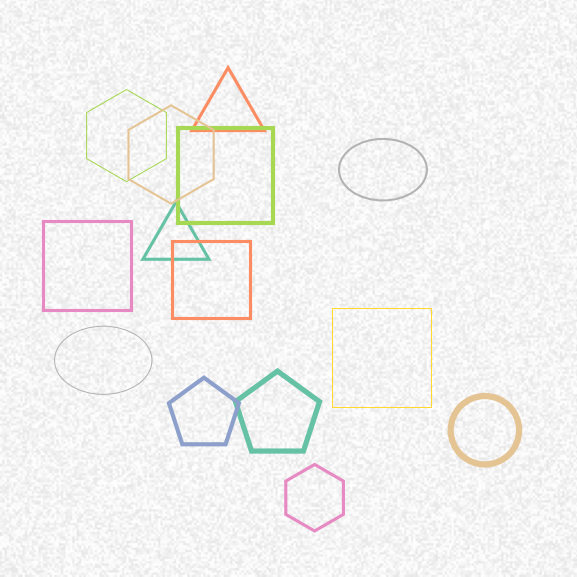[{"shape": "triangle", "thickness": 1.5, "radius": 0.33, "center": [0.305, 0.583]}, {"shape": "pentagon", "thickness": 2.5, "radius": 0.38, "center": [0.48, 0.28]}, {"shape": "square", "thickness": 1.5, "radius": 0.34, "center": [0.366, 0.515]}, {"shape": "triangle", "thickness": 1.5, "radius": 0.36, "center": [0.395, 0.809]}, {"shape": "pentagon", "thickness": 2, "radius": 0.32, "center": [0.353, 0.281]}, {"shape": "square", "thickness": 1.5, "radius": 0.38, "center": [0.151, 0.539]}, {"shape": "hexagon", "thickness": 1.5, "radius": 0.29, "center": [0.545, 0.137]}, {"shape": "square", "thickness": 2, "radius": 0.41, "center": [0.391, 0.696]}, {"shape": "hexagon", "thickness": 0.5, "radius": 0.4, "center": [0.219, 0.764]}, {"shape": "square", "thickness": 0.5, "radius": 0.43, "center": [0.661, 0.38]}, {"shape": "hexagon", "thickness": 1, "radius": 0.43, "center": [0.296, 0.732]}, {"shape": "circle", "thickness": 3, "radius": 0.3, "center": [0.84, 0.254]}, {"shape": "oval", "thickness": 0.5, "radius": 0.42, "center": [0.179, 0.375]}, {"shape": "oval", "thickness": 1, "radius": 0.38, "center": [0.663, 0.705]}]